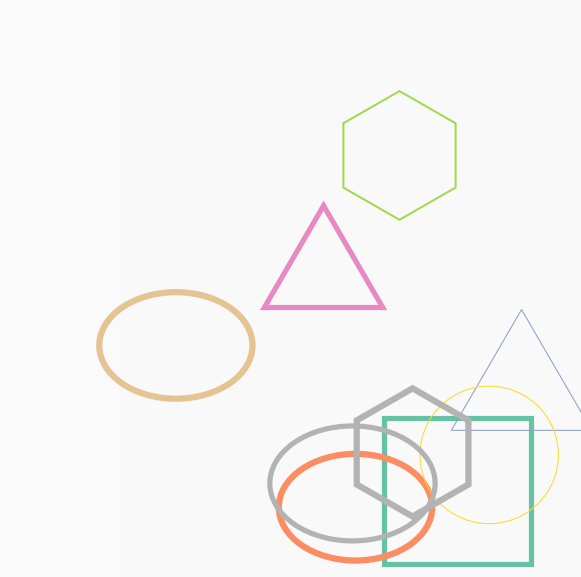[{"shape": "square", "thickness": 2.5, "radius": 0.63, "center": [0.787, 0.149]}, {"shape": "oval", "thickness": 3, "radius": 0.66, "center": [0.612, 0.121]}, {"shape": "triangle", "thickness": 0.5, "radius": 0.7, "center": [0.897, 0.324]}, {"shape": "triangle", "thickness": 2.5, "radius": 0.59, "center": [0.557, 0.525]}, {"shape": "hexagon", "thickness": 1, "radius": 0.56, "center": [0.687, 0.73]}, {"shape": "circle", "thickness": 0.5, "radius": 0.6, "center": [0.842, 0.211]}, {"shape": "oval", "thickness": 3, "radius": 0.66, "center": [0.303, 0.401]}, {"shape": "hexagon", "thickness": 3, "radius": 0.55, "center": [0.71, 0.216]}, {"shape": "oval", "thickness": 2.5, "radius": 0.71, "center": [0.606, 0.162]}]